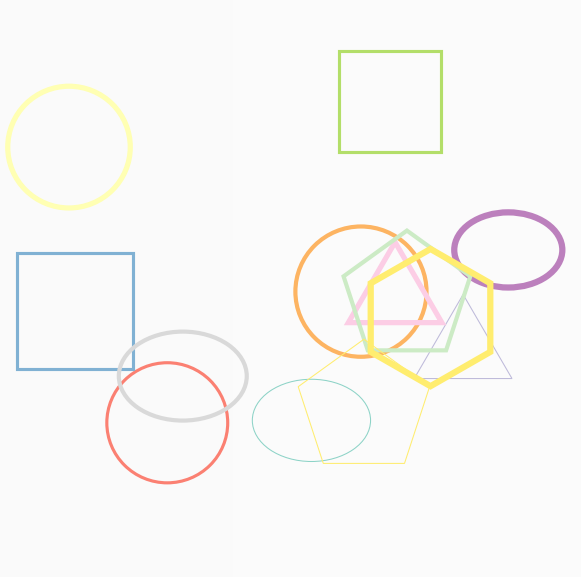[{"shape": "oval", "thickness": 0.5, "radius": 0.51, "center": [0.536, 0.271]}, {"shape": "circle", "thickness": 2.5, "radius": 0.53, "center": [0.119, 0.744]}, {"shape": "triangle", "thickness": 0.5, "radius": 0.49, "center": [0.797, 0.392]}, {"shape": "circle", "thickness": 1.5, "radius": 0.52, "center": [0.288, 0.267]}, {"shape": "square", "thickness": 1.5, "radius": 0.5, "center": [0.129, 0.461]}, {"shape": "circle", "thickness": 2, "radius": 0.56, "center": [0.621, 0.494]}, {"shape": "square", "thickness": 1.5, "radius": 0.44, "center": [0.672, 0.824]}, {"shape": "triangle", "thickness": 2.5, "radius": 0.46, "center": [0.68, 0.487]}, {"shape": "oval", "thickness": 2, "radius": 0.55, "center": [0.314, 0.348]}, {"shape": "oval", "thickness": 3, "radius": 0.46, "center": [0.874, 0.566]}, {"shape": "pentagon", "thickness": 2, "radius": 0.57, "center": [0.7, 0.485]}, {"shape": "hexagon", "thickness": 3, "radius": 0.59, "center": [0.741, 0.449]}, {"shape": "pentagon", "thickness": 0.5, "radius": 0.59, "center": [0.626, 0.293]}]